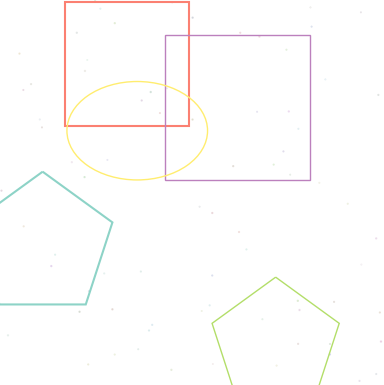[{"shape": "pentagon", "thickness": 1.5, "radius": 0.95, "center": [0.111, 0.363]}, {"shape": "square", "thickness": 1.5, "radius": 0.8, "center": [0.331, 0.833]}, {"shape": "pentagon", "thickness": 1, "radius": 0.87, "center": [0.716, 0.106]}, {"shape": "square", "thickness": 1, "radius": 0.94, "center": [0.616, 0.721]}, {"shape": "oval", "thickness": 1, "radius": 0.91, "center": [0.356, 0.66]}]